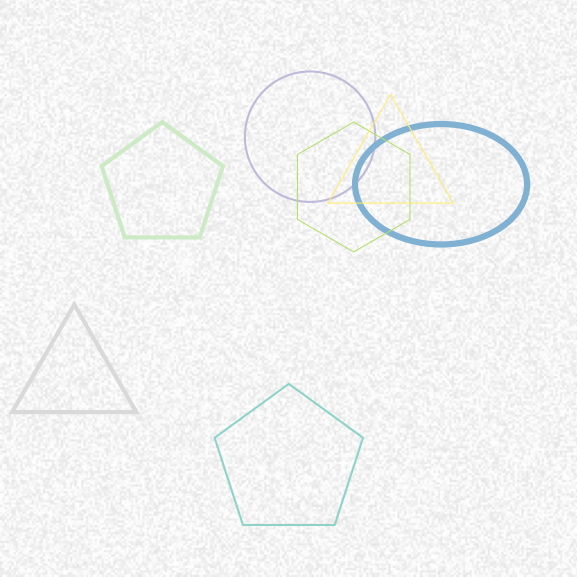[{"shape": "pentagon", "thickness": 1, "radius": 0.68, "center": [0.5, 0.199]}, {"shape": "circle", "thickness": 1, "radius": 0.56, "center": [0.537, 0.762]}, {"shape": "oval", "thickness": 3, "radius": 0.74, "center": [0.764, 0.68]}, {"shape": "hexagon", "thickness": 0.5, "radius": 0.56, "center": [0.612, 0.675]}, {"shape": "triangle", "thickness": 2, "radius": 0.62, "center": [0.129, 0.348]}, {"shape": "pentagon", "thickness": 2, "radius": 0.55, "center": [0.281, 0.677]}, {"shape": "triangle", "thickness": 0.5, "radius": 0.63, "center": [0.676, 0.71]}]